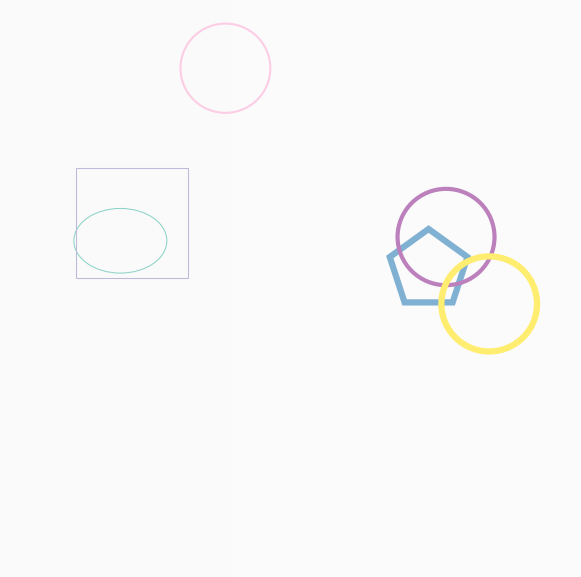[{"shape": "oval", "thickness": 0.5, "radius": 0.4, "center": [0.207, 0.582]}, {"shape": "square", "thickness": 0.5, "radius": 0.48, "center": [0.227, 0.613]}, {"shape": "pentagon", "thickness": 3, "radius": 0.35, "center": [0.737, 0.532]}, {"shape": "circle", "thickness": 1, "radius": 0.39, "center": [0.388, 0.881]}, {"shape": "circle", "thickness": 2, "radius": 0.42, "center": [0.767, 0.589]}, {"shape": "circle", "thickness": 3, "radius": 0.41, "center": [0.842, 0.473]}]